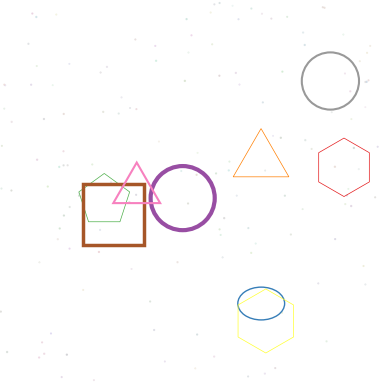[{"shape": "hexagon", "thickness": 0.5, "radius": 0.38, "center": [0.894, 0.565]}, {"shape": "oval", "thickness": 1, "radius": 0.3, "center": [0.678, 0.212]}, {"shape": "pentagon", "thickness": 0.5, "radius": 0.35, "center": [0.271, 0.48]}, {"shape": "circle", "thickness": 3, "radius": 0.42, "center": [0.474, 0.485]}, {"shape": "triangle", "thickness": 0.5, "radius": 0.42, "center": [0.678, 0.582]}, {"shape": "hexagon", "thickness": 0.5, "radius": 0.42, "center": [0.69, 0.166]}, {"shape": "square", "thickness": 2.5, "radius": 0.39, "center": [0.294, 0.443]}, {"shape": "triangle", "thickness": 1.5, "radius": 0.35, "center": [0.355, 0.508]}, {"shape": "circle", "thickness": 1.5, "radius": 0.37, "center": [0.858, 0.79]}]